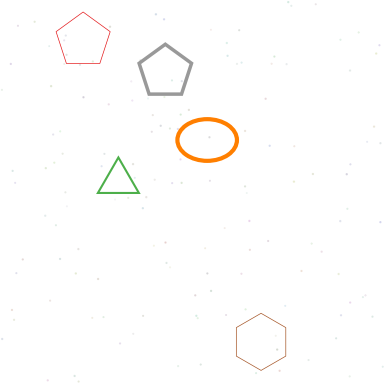[{"shape": "pentagon", "thickness": 0.5, "radius": 0.37, "center": [0.216, 0.895]}, {"shape": "triangle", "thickness": 1.5, "radius": 0.31, "center": [0.308, 0.53]}, {"shape": "oval", "thickness": 3, "radius": 0.39, "center": [0.538, 0.636]}, {"shape": "hexagon", "thickness": 0.5, "radius": 0.37, "center": [0.678, 0.112]}, {"shape": "pentagon", "thickness": 2.5, "radius": 0.36, "center": [0.429, 0.813]}]